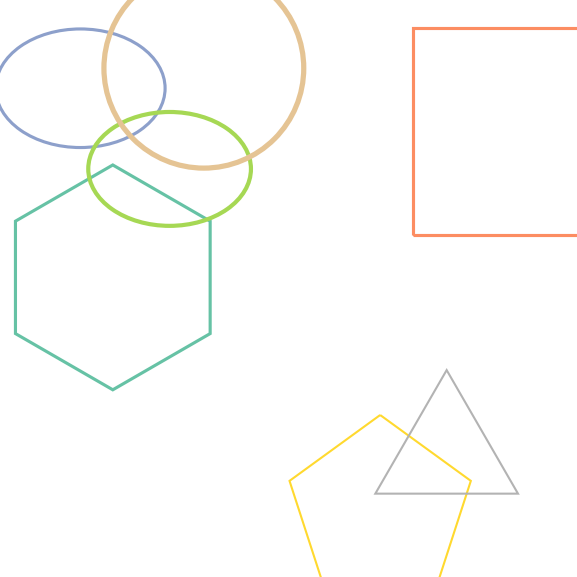[{"shape": "hexagon", "thickness": 1.5, "radius": 0.97, "center": [0.195, 0.519]}, {"shape": "square", "thickness": 1.5, "radius": 0.9, "center": [0.894, 0.772]}, {"shape": "oval", "thickness": 1.5, "radius": 0.73, "center": [0.139, 0.846]}, {"shape": "oval", "thickness": 2, "radius": 0.7, "center": [0.294, 0.707]}, {"shape": "pentagon", "thickness": 1, "radius": 0.83, "center": [0.658, 0.115]}, {"shape": "circle", "thickness": 2.5, "radius": 0.87, "center": [0.353, 0.881]}, {"shape": "triangle", "thickness": 1, "radius": 0.71, "center": [0.773, 0.216]}]